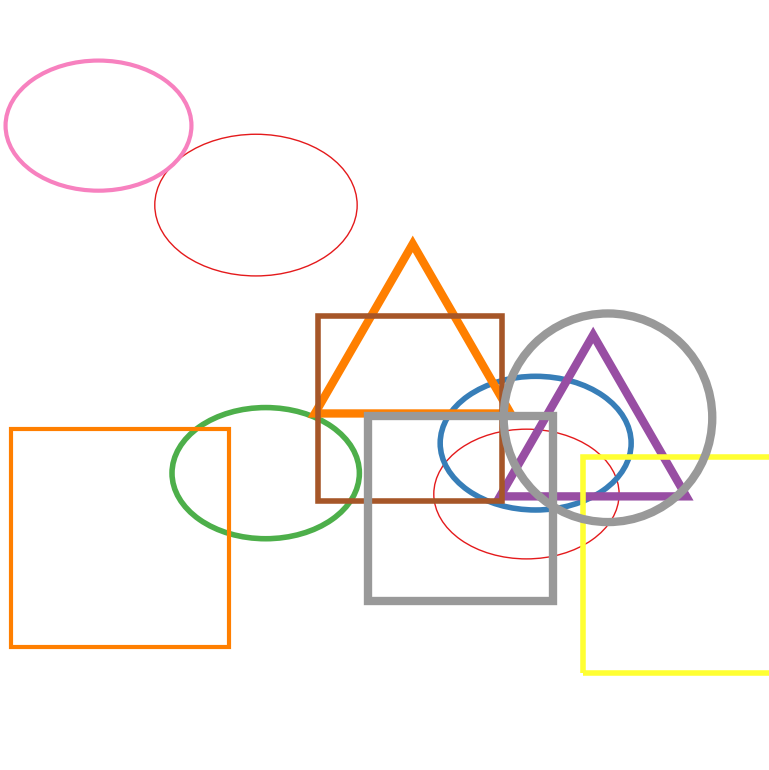[{"shape": "oval", "thickness": 0.5, "radius": 0.6, "center": [0.684, 0.358]}, {"shape": "oval", "thickness": 0.5, "radius": 0.66, "center": [0.332, 0.734]}, {"shape": "oval", "thickness": 2, "radius": 0.62, "center": [0.696, 0.424]}, {"shape": "oval", "thickness": 2, "radius": 0.61, "center": [0.345, 0.386]}, {"shape": "triangle", "thickness": 3, "radius": 0.7, "center": [0.77, 0.425]}, {"shape": "triangle", "thickness": 3, "radius": 0.73, "center": [0.536, 0.536]}, {"shape": "square", "thickness": 1.5, "radius": 0.71, "center": [0.156, 0.301]}, {"shape": "square", "thickness": 2, "radius": 0.7, "center": [0.897, 0.267]}, {"shape": "square", "thickness": 2, "radius": 0.6, "center": [0.533, 0.47]}, {"shape": "oval", "thickness": 1.5, "radius": 0.6, "center": [0.128, 0.837]}, {"shape": "square", "thickness": 3, "radius": 0.6, "center": [0.598, 0.34]}, {"shape": "circle", "thickness": 3, "radius": 0.68, "center": [0.79, 0.457]}]